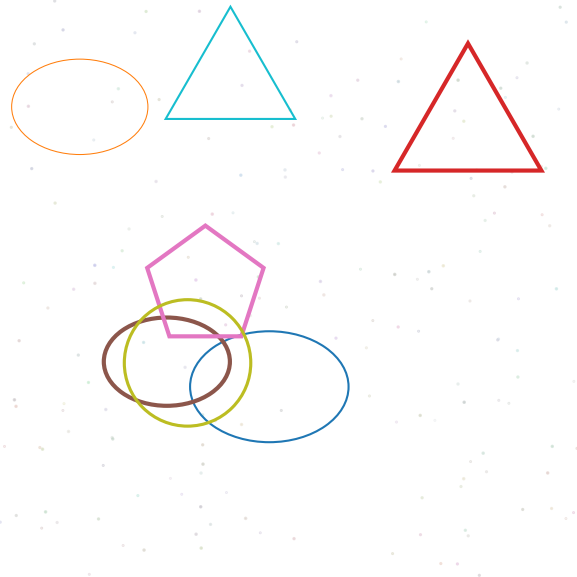[{"shape": "oval", "thickness": 1, "radius": 0.69, "center": [0.466, 0.329]}, {"shape": "oval", "thickness": 0.5, "radius": 0.59, "center": [0.138, 0.814]}, {"shape": "triangle", "thickness": 2, "radius": 0.73, "center": [0.81, 0.777]}, {"shape": "oval", "thickness": 2, "radius": 0.55, "center": [0.289, 0.373]}, {"shape": "pentagon", "thickness": 2, "radius": 0.53, "center": [0.356, 0.502]}, {"shape": "circle", "thickness": 1.5, "radius": 0.55, "center": [0.325, 0.371]}, {"shape": "triangle", "thickness": 1, "radius": 0.65, "center": [0.399, 0.858]}]